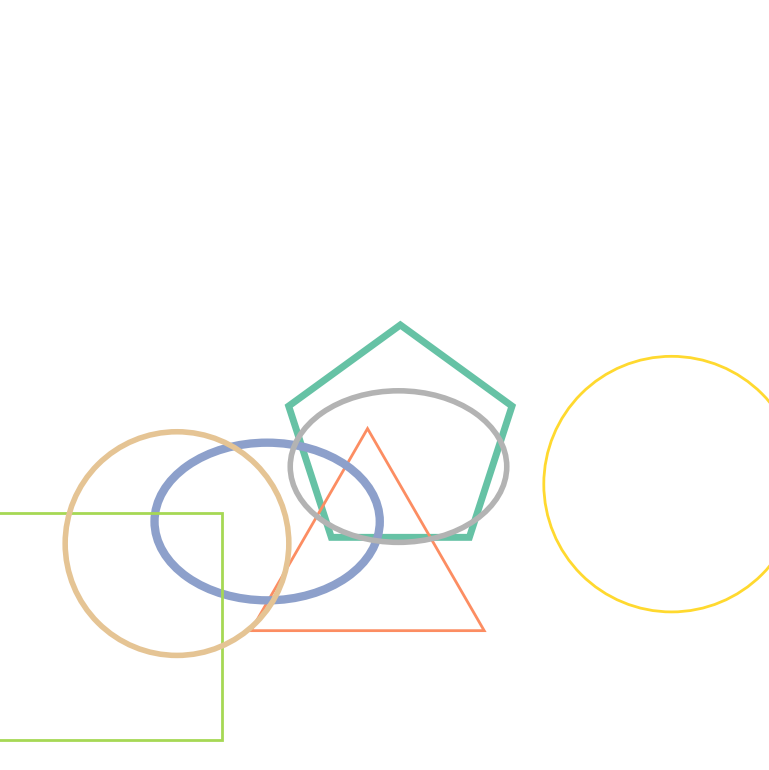[{"shape": "pentagon", "thickness": 2.5, "radius": 0.76, "center": [0.52, 0.426]}, {"shape": "triangle", "thickness": 1, "radius": 0.87, "center": [0.477, 0.268]}, {"shape": "oval", "thickness": 3, "radius": 0.73, "center": [0.347, 0.323]}, {"shape": "square", "thickness": 1, "radius": 0.74, "center": [0.141, 0.187]}, {"shape": "circle", "thickness": 1, "radius": 0.83, "center": [0.872, 0.371]}, {"shape": "circle", "thickness": 2, "radius": 0.73, "center": [0.23, 0.294]}, {"shape": "oval", "thickness": 2, "radius": 0.7, "center": [0.518, 0.394]}]